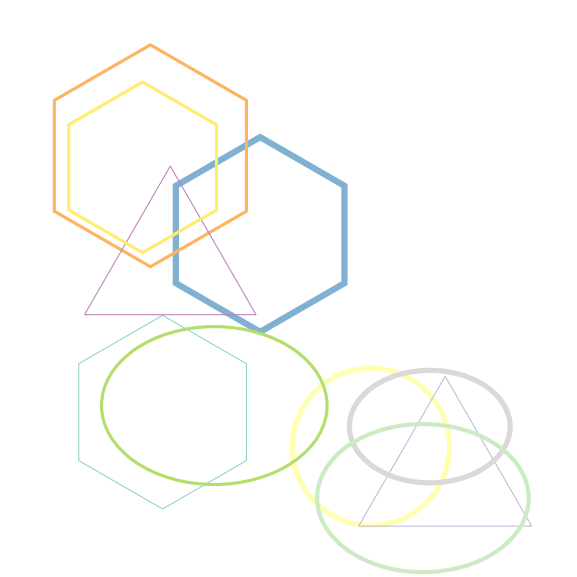[{"shape": "hexagon", "thickness": 0.5, "radius": 0.84, "center": [0.282, 0.285]}, {"shape": "circle", "thickness": 2.5, "radius": 0.68, "center": [0.642, 0.225]}, {"shape": "triangle", "thickness": 0.5, "radius": 0.87, "center": [0.771, 0.175]}, {"shape": "hexagon", "thickness": 3, "radius": 0.84, "center": [0.45, 0.593]}, {"shape": "hexagon", "thickness": 1.5, "radius": 0.96, "center": [0.26, 0.729]}, {"shape": "oval", "thickness": 1.5, "radius": 0.98, "center": [0.371, 0.297]}, {"shape": "oval", "thickness": 2.5, "radius": 0.7, "center": [0.744, 0.26]}, {"shape": "triangle", "thickness": 0.5, "radius": 0.86, "center": [0.295, 0.54]}, {"shape": "oval", "thickness": 2, "radius": 0.92, "center": [0.732, 0.137]}, {"shape": "hexagon", "thickness": 1.5, "radius": 0.74, "center": [0.247, 0.709]}]